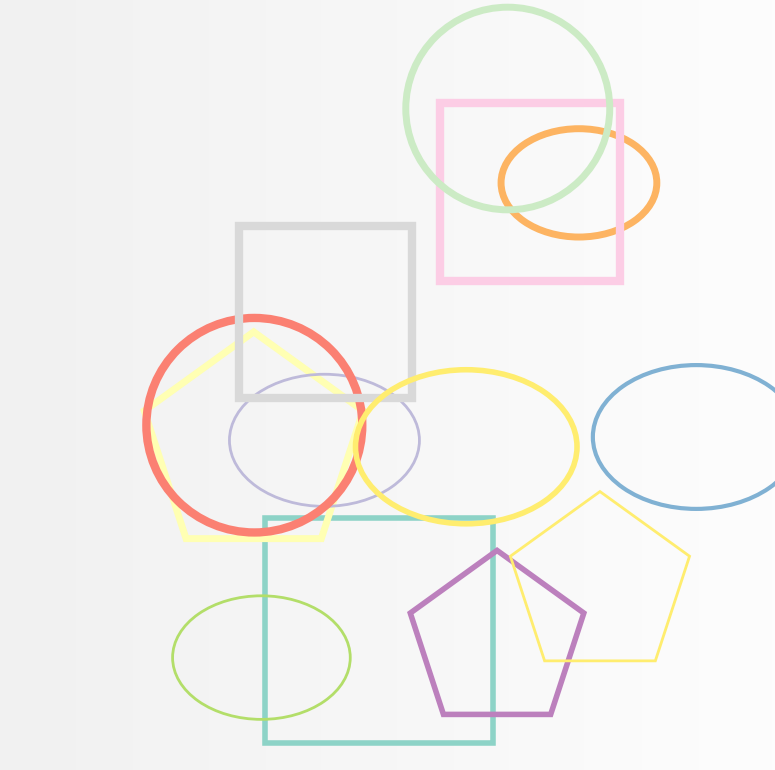[{"shape": "square", "thickness": 2, "radius": 0.73, "center": [0.489, 0.181]}, {"shape": "pentagon", "thickness": 2.5, "radius": 0.74, "center": [0.327, 0.421]}, {"shape": "oval", "thickness": 1, "radius": 0.61, "center": [0.419, 0.428]}, {"shape": "circle", "thickness": 3, "radius": 0.7, "center": [0.328, 0.448]}, {"shape": "oval", "thickness": 1.5, "radius": 0.67, "center": [0.898, 0.432]}, {"shape": "oval", "thickness": 2.5, "radius": 0.5, "center": [0.747, 0.763]}, {"shape": "oval", "thickness": 1, "radius": 0.57, "center": [0.337, 0.146]}, {"shape": "square", "thickness": 3, "radius": 0.58, "center": [0.684, 0.751]}, {"shape": "square", "thickness": 3, "radius": 0.56, "center": [0.421, 0.594]}, {"shape": "pentagon", "thickness": 2, "radius": 0.59, "center": [0.641, 0.167]}, {"shape": "circle", "thickness": 2.5, "radius": 0.66, "center": [0.655, 0.859]}, {"shape": "oval", "thickness": 2, "radius": 0.71, "center": [0.602, 0.42]}, {"shape": "pentagon", "thickness": 1, "radius": 0.61, "center": [0.774, 0.24]}]